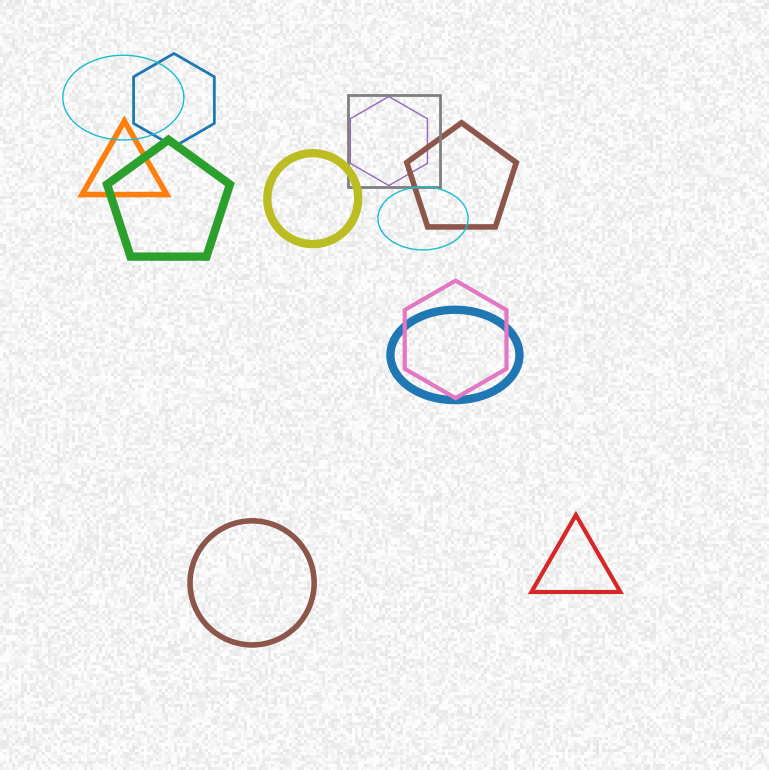[{"shape": "hexagon", "thickness": 1, "radius": 0.3, "center": [0.226, 0.87]}, {"shape": "oval", "thickness": 3, "radius": 0.42, "center": [0.591, 0.539]}, {"shape": "triangle", "thickness": 2, "radius": 0.32, "center": [0.162, 0.779]}, {"shape": "pentagon", "thickness": 3, "radius": 0.42, "center": [0.219, 0.735]}, {"shape": "triangle", "thickness": 1.5, "radius": 0.33, "center": [0.748, 0.264]}, {"shape": "hexagon", "thickness": 0.5, "radius": 0.29, "center": [0.505, 0.817]}, {"shape": "circle", "thickness": 2, "radius": 0.4, "center": [0.327, 0.243]}, {"shape": "pentagon", "thickness": 2, "radius": 0.37, "center": [0.599, 0.766]}, {"shape": "hexagon", "thickness": 1.5, "radius": 0.38, "center": [0.592, 0.559]}, {"shape": "square", "thickness": 1, "radius": 0.3, "center": [0.512, 0.817]}, {"shape": "circle", "thickness": 3, "radius": 0.3, "center": [0.406, 0.742]}, {"shape": "oval", "thickness": 0.5, "radius": 0.29, "center": [0.549, 0.716]}, {"shape": "oval", "thickness": 0.5, "radius": 0.39, "center": [0.16, 0.873]}]